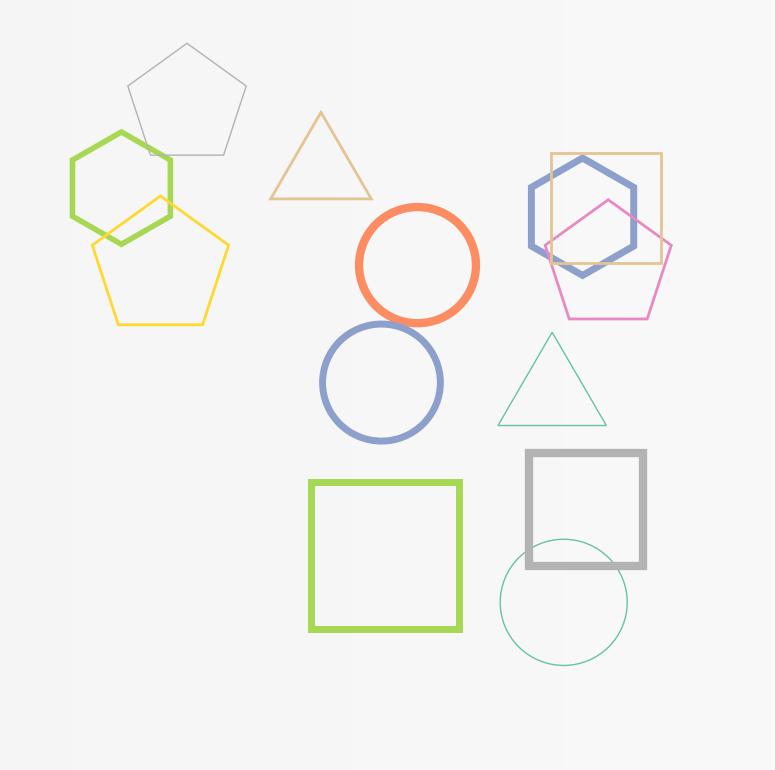[{"shape": "circle", "thickness": 0.5, "radius": 0.41, "center": [0.727, 0.218]}, {"shape": "triangle", "thickness": 0.5, "radius": 0.4, "center": [0.712, 0.488]}, {"shape": "circle", "thickness": 3, "radius": 0.38, "center": [0.539, 0.656]}, {"shape": "circle", "thickness": 2.5, "radius": 0.38, "center": [0.492, 0.503]}, {"shape": "hexagon", "thickness": 2.5, "radius": 0.38, "center": [0.752, 0.719]}, {"shape": "pentagon", "thickness": 1, "radius": 0.43, "center": [0.785, 0.655]}, {"shape": "hexagon", "thickness": 2, "radius": 0.36, "center": [0.157, 0.756]}, {"shape": "square", "thickness": 2.5, "radius": 0.48, "center": [0.496, 0.279]}, {"shape": "pentagon", "thickness": 1, "radius": 0.46, "center": [0.207, 0.653]}, {"shape": "square", "thickness": 1, "radius": 0.36, "center": [0.782, 0.73]}, {"shape": "triangle", "thickness": 1, "radius": 0.37, "center": [0.414, 0.779]}, {"shape": "pentagon", "thickness": 0.5, "radius": 0.4, "center": [0.241, 0.863]}, {"shape": "square", "thickness": 3, "radius": 0.37, "center": [0.756, 0.339]}]